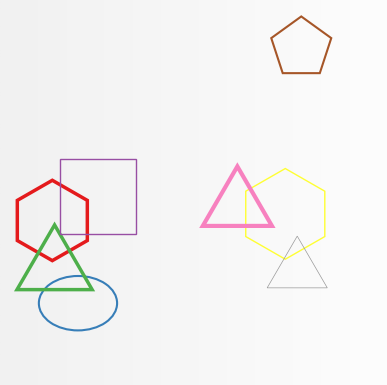[{"shape": "hexagon", "thickness": 2.5, "radius": 0.52, "center": [0.135, 0.427]}, {"shape": "oval", "thickness": 1.5, "radius": 0.5, "center": [0.201, 0.212]}, {"shape": "triangle", "thickness": 2.5, "radius": 0.56, "center": [0.141, 0.304]}, {"shape": "square", "thickness": 1, "radius": 0.49, "center": [0.253, 0.489]}, {"shape": "hexagon", "thickness": 1, "radius": 0.59, "center": [0.736, 0.444]}, {"shape": "pentagon", "thickness": 1.5, "radius": 0.41, "center": [0.777, 0.876]}, {"shape": "triangle", "thickness": 3, "radius": 0.52, "center": [0.613, 0.465]}, {"shape": "triangle", "thickness": 0.5, "radius": 0.45, "center": [0.767, 0.297]}]